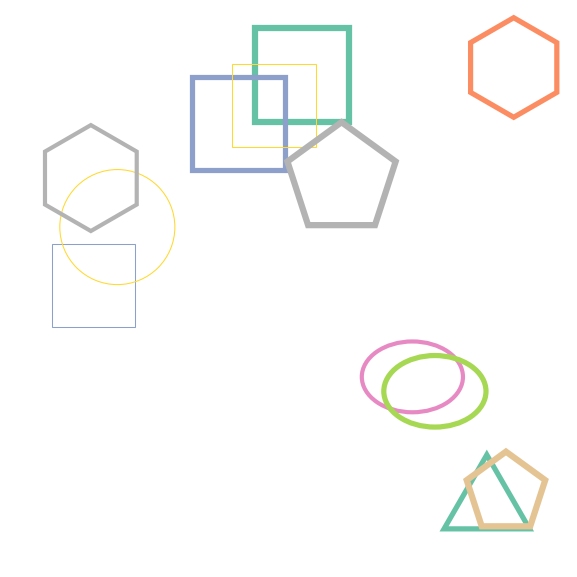[{"shape": "triangle", "thickness": 2.5, "radius": 0.43, "center": [0.843, 0.126]}, {"shape": "square", "thickness": 3, "radius": 0.41, "center": [0.523, 0.869]}, {"shape": "hexagon", "thickness": 2.5, "radius": 0.43, "center": [0.89, 0.882]}, {"shape": "square", "thickness": 2.5, "radius": 0.4, "center": [0.413, 0.785]}, {"shape": "square", "thickness": 0.5, "radius": 0.36, "center": [0.161, 0.504]}, {"shape": "oval", "thickness": 2, "radius": 0.44, "center": [0.714, 0.347]}, {"shape": "oval", "thickness": 2.5, "radius": 0.44, "center": [0.753, 0.322]}, {"shape": "square", "thickness": 0.5, "radius": 0.36, "center": [0.475, 0.817]}, {"shape": "circle", "thickness": 0.5, "radius": 0.5, "center": [0.203, 0.606]}, {"shape": "pentagon", "thickness": 3, "radius": 0.36, "center": [0.876, 0.146]}, {"shape": "pentagon", "thickness": 3, "radius": 0.49, "center": [0.591, 0.689]}, {"shape": "hexagon", "thickness": 2, "radius": 0.46, "center": [0.157, 0.691]}]